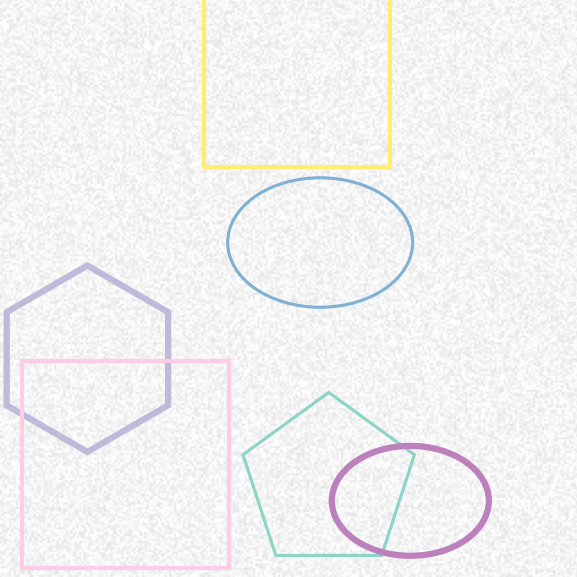[{"shape": "pentagon", "thickness": 1.5, "radius": 0.78, "center": [0.569, 0.164]}, {"shape": "hexagon", "thickness": 3, "radius": 0.81, "center": [0.151, 0.378]}, {"shape": "oval", "thickness": 1.5, "radius": 0.8, "center": [0.554, 0.579]}, {"shape": "square", "thickness": 2, "radius": 0.89, "center": [0.217, 0.195]}, {"shape": "oval", "thickness": 3, "radius": 0.68, "center": [0.711, 0.132]}, {"shape": "square", "thickness": 2, "radius": 0.81, "center": [0.514, 0.872]}]